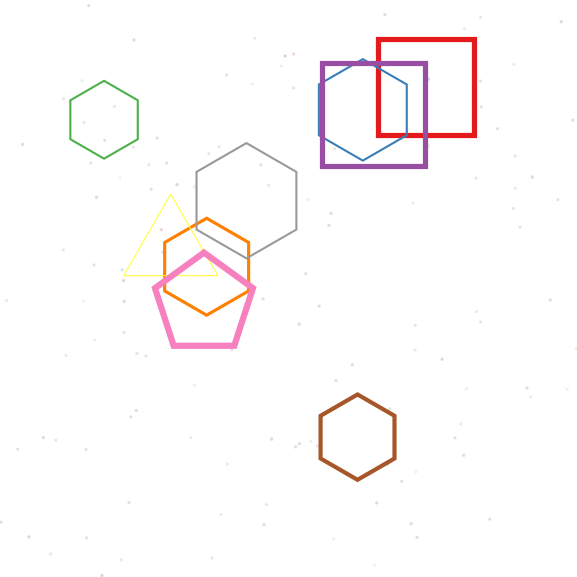[{"shape": "square", "thickness": 2.5, "radius": 0.42, "center": [0.738, 0.848]}, {"shape": "hexagon", "thickness": 1, "radius": 0.44, "center": [0.628, 0.809]}, {"shape": "hexagon", "thickness": 1, "radius": 0.34, "center": [0.18, 0.792]}, {"shape": "square", "thickness": 2.5, "radius": 0.44, "center": [0.647, 0.801]}, {"shape": "hexagon", "thickness": 1.5, "radius": 0.42, "center": [0.358, 0.537]}, {"shape": "triangle", "thickness": 0.5, "radius": 0.47, "center": [0.296, 0.569]}, {"shape": "hexagon", "thickness": 2, "radius": 0.37, "center": [0.619, 0.242]}, {"shape": "pentagon", "thickness": 3, "radius": 0.45, "center": [0.353, 0.473]}, {"shape": "hexagon", "thickness": 1, "radius": 0.5, "center": [0.427, 0.652]}]